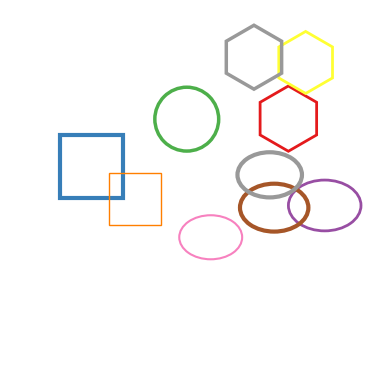[{"shape": "hexagon", "thickness": 2, "radius": 0.42, "center": [0.749, 0.692]}, {"shape": "square", "thickness": 3, "radius": 0.41, "center": [0.237, 0.567]}, {"shape": "circle", "thickness": 2.5, "radius": 0.41, "center": [0.485, 0.691]}, {"shape": "oval", "thickness": 2, "radius": 0.47, "center": [0.843, 0.466]}, {"shape": "square", "thickness": 1, "radius": 0.34, "center": [0.351, 0.484]}, {"shape": "hexagon", "thickness": 2, "radius": 0.4, "center": [0.794, 0.838]}, {"shape": "oval", "thickness": 3, "radius": 0.44, "center": [0.712, 0.461]}, {"shape": "oval", "thickness": 1.5, "radius": 0.41, "center": [0.547, 0.384]}, {"shape": "oval", "thickness": 3, "radius": 0.42, "center": [0.701, 0.546]}, {"shape": "hexagon", "thickness": 2.5, "radius": 0.41, "center": [0.66, 0.851]}]